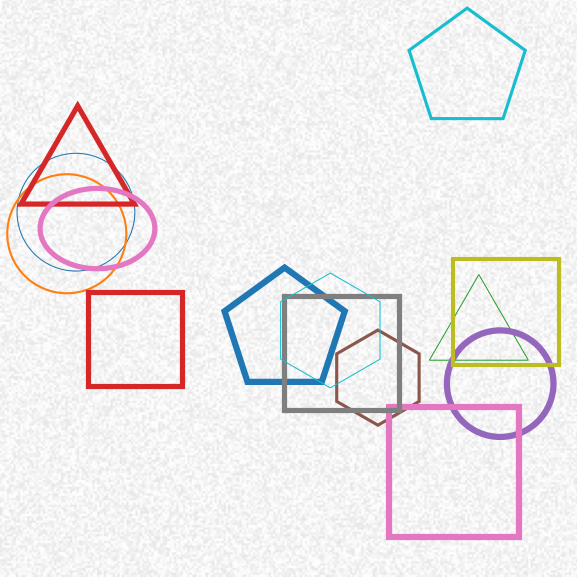[{"shape": "circle", "thickness": 0.5, "radius": 0.51, "center": [0.132, 0.632]}, {"shape": "pentagon", "thickness": 3, "radius": 0.55, "center": [0.493, 0.426]}, {"shape": "circle", "thickness": 1, "radius": 0.52, "center": [0.116, 0.594]}, {"shape": "triangle", "thickness": 0.5, "radius": 0.49, "center": [0.829, 0.425]}, {"shape": "triangle", "thickness": 2.5, "radius": 0.57, "center": [0.135, 0.702]}, {"shape": "square", "thickness": 2.5, "radius": 0.41, "center": [0.234, 0.412]}, {"shape": "circle", "thickness": 3, "radius": 0.46, "center": [0.866, 0.335]}, {"shape": "hexagon", "thickness": 1.5, "radius": 0.41, "center": [0.654, 0.345]}, {"shape": "square", "thickness": 3, "radius": 0.56, "center": [0.787, 0.182]}, {"shape": "oval", "thickness": 2.5, "radius": 0.5, "center": [0.169, 0.603]}, {"shape": "square", "thickness": 2.5, "radius": 0.5, "center": [0.592, 0.388]}, {"shape": "square", "thickness": 2, "radius": 0.46, "center": [0.876, 0.458]}, {"shape": "hexagon", "thickness": 0.5, "radius": 0.5, "center": [0.572, 0.427]}, {"shape": "pentagon", "thickness": 1.5, "radius": 0.53, "center": [0.809, 0.879]}]